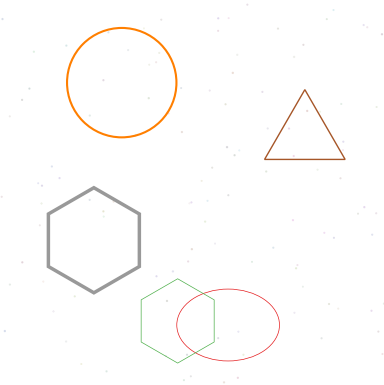[{"shape": "oval", "thickness": 0.5, "radius": 0.67, "center": [0.593, 0.156]}, {"shape": "hexagon", "thickness": 0.5, "radius": 0.55, "center": [0.461, 0.166]}, {"shape": "circle", "thickness": 1.5, "radius": 0.71, "center": [0.316, 0.785]}, {"shape": "triangle", "thickness": 1, "radius": 0.6, "center": [0.792, 0.646]}, {"shape": "hexagon", "thickness": 2.5, "radius": 0.68, "center": [0.244, 0.376]}]